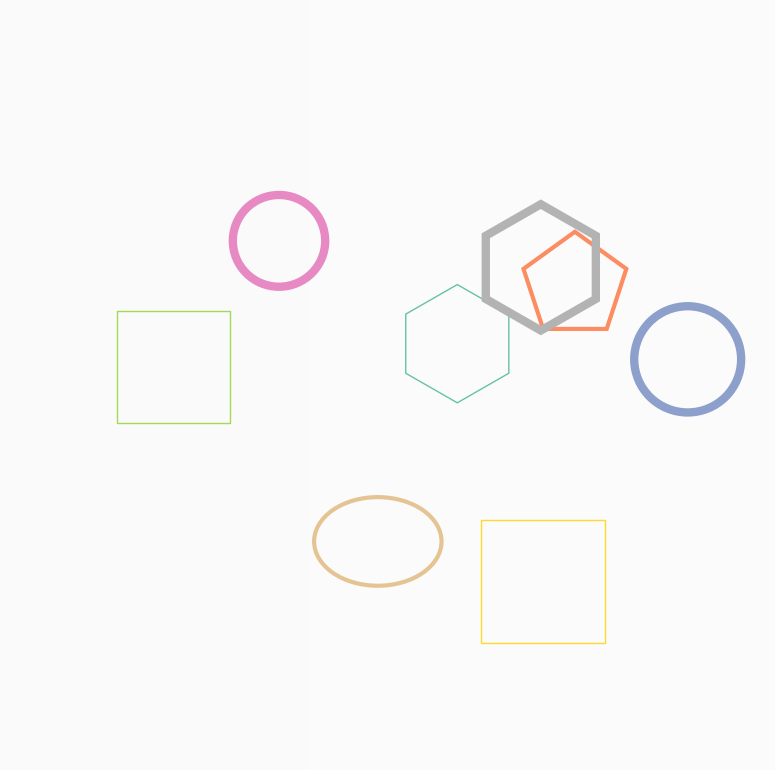[{"shape": "hexagon", "thickness": 0.5, "radius": 0.38, "center": [0.59, 0.554]}, {"shape": "pentagon", "thickness": 1.5, "radius": 0.35, "center": [0.742, 0.629]}, {"shape": "circle", "thickness": 3, "radius": 0.34, "center": [0.887, 0.533]}, {"shape": "circle", "thickness": 3, "radius": 0.3, "center": [0.36, 0.687]}, {"shape": "square", "thickness": 0.5, "radius": 0.36, "center": [0.223, 0.524]}, {"shape": "square", "thickness": 0.5, "radius": 0.4, "center": [0.701, 0.245]}, {"shape": "oval", "thickness": 1.5, "radius": 0.41, "center": [0.488, 0.297]}, {"shape": "hexagon", "thickness": 3, "radius": 0.41, "center": [0.698, 0.653]}]